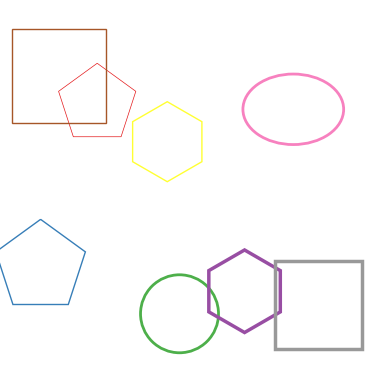[{"shape": "pentagon", "thickness": 0.5, "radius": 0.53, "center": [0.252, 0.73]}, {"shape": "pentagon", "thickness": 1, "radius": 0.61, "center": [0.105, 0.308]}, {"shape": "circle", "thickness": 2, "radius": 0.51, "center": [0.466, 0.185]}, {"shape": "hexagon", "thickness": 2.5, "radius": 0.54, "center": [0.635, 0.244]}, {"shape": "hexagon", "thickness": 1, "radius": 0.52, "center": [0.434, 0.632]}, {"shape": "square", "thickness": 1, "radius": 0.61, "center": [0.153, 0.802]}, {"shape": "oval", "thickness": 2, "radius": 0.65, "center": [0.762, 0.716]}, {"shape": "square", "thickness": 2.5, "radius": 0.57, "center": [0.828, 0.208]}]